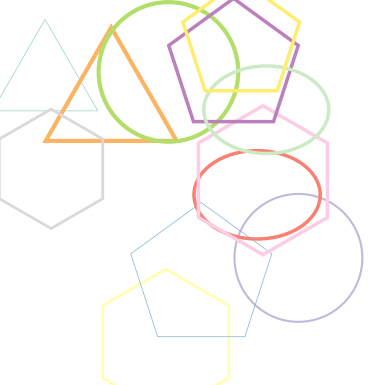[{"shape": "triangle", "thickness": 0.5, "radius": 0.79, "center": [0.117, 0.791]}, {"shape": "hexagon", "thickness": 2, "radius": 0.94, "center": [0.431, 0.112]}, {"shape": "circle", "thickness": 1.5, "radius": 0.83, "center": [0.775, 0.33]}, {"shape": "oval", "thickness": 2.5, "radius": 0.82, "center": [0.668, 0.494]}, {"shape": "pentagon", "thickness": 0.5, "radius": 0.96, "center": [0.523, 0.281]}, {"shape": "triangle", "thickness": 3, "radius": 0.98, "center": [0.289, 0.732]}, {"shape": "circle", "thickness": 3, "radius": 0.91, "center": [0.438, 0.813]}, {"shape": "hexagon", "thickness": 2.5, "radius": 0.97, "center": [0.683, 0.532]}, {"shape": "hexagon", "thickness": 2, "radius": 0.77, "center": [0.133, 0.561]}, {"shape": "pentagon", "thickness": 2.5, "radius": 0.88, "center": [0.606, 0.827]}, {"shape": "oval", "thickness": 2.5, "radius": 0.81, "center": [0.692, 0.715]}, {"shape": "pentagon", "thickness": 2.5, "radius": 0.8, "center": [0.627, 0.893]}]